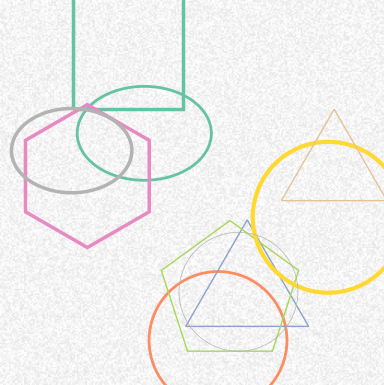[{"shape": "oval", "thickness": 2, "radius": 0.87, "center": [0.375, 0.654]}, {"shape": "square", "thickness": 2.5, "radius": 0.72, "center": [0.333, 0.859]}, {"shape": "circle", "thickness": 2, "radius": 0.9, "center": [0.566, 0.116]}, {"shape": "triangle", "thickness": 1, "radius": 0.92, "center": [0.642, 0.244]}, {"shape": "hexagon", "thickness": 2.5, "radius": 0.93, "center": [0.227, 0.543]}, {"shape": "pentagon", "thickness": 1, "radius": 0.94, "center": [0.597, 0.24]}, {"shape": "circle", "thickness": 3, "radius": 0.98, "center": [0.853, 0.436]}, {"shape": "triangle", "thickness": 1, "radius": 0.79, "center": [0.868, 0.558]}, {"shape": "circle", "thickness": 0.5, "radius": 0.77, "center": [0.619, 0.242]}, {"shape": "oval", "thickness": 2.5, "radius": 0.78, "center": [0.186, 0.609]}]